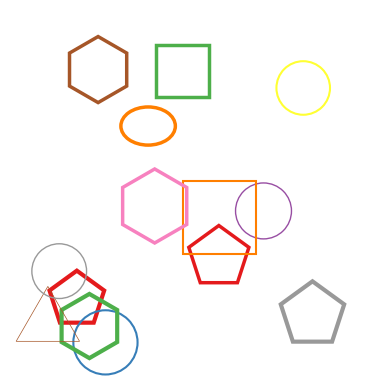[{"shape": "pentagon", "thickness": 2.5, "radius": 0.41, "center": [0.568, 0.332]}, {"shape": "pentagon", "thickness": 3, "radius": 0.37, "center": [0.2, 0.222]}, {"shape": "circle", "thickness": 1.5, "radius": 0.42, "center": [0.274, 0.111]}, {"shape": "square", "thickness": 2.5, "radius": 0.34, "center": [0.474, 0.815]}, {"shape": "hexagon", "thickness": 3, "radius": 0.42, "center": [0.232, 0.153]}, {"shape": "circle", "thickness": 1, "radius": 0.36, "center": [0.684, 0.452]}, {"shape": "oval", "thickness": 2.5, "radius": 0.35, "center": [0.385, 0.673]}, {"shape": "square", "thickness": 1.5, "radius": 0.48, "center": [0.57, 0.435]}, {"shape": "circle", "thickness": 1.5, "radius": 0.35, "center": [0.788, 0.771]}, {"shape": "triangle", "thickness": 0.5, "radius": 0.48, "center": [0.124, 0.161]}, {"shape": "hexagon", "thickness": 2.5, "radius": 0.43, "center": [0.255, 0.819]}, {"shape": "hexagon", "thickness": 2.5, "radius": 0.48, "center": [0.402, 0.465]}, {"shape": "pentagon", "thickness": 3, "radius": 0.43, "center": [0.812, 0.183]}, {"shape": "circle", "thickness": 1, "radius": 0.36, "center": [0.154, 0.296]}]